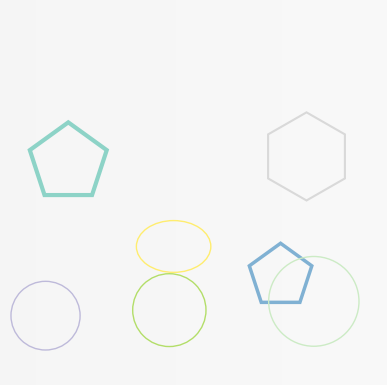[{"shape": "pentagon", "thickness": 3, "radius": 0.52, "center": [0.176, 0.578]}, {"shape": "circle", "thickness": 1, "radius": 0.45, "center": [0.118, 0.18]}, {"shape": "pentagon", "thickness": 2.5, "radius": 0.42, "center": [0.724, 0.283]}, {"shape": "circle", "thickness": 1, "radius": 0.47, "center": [0.437, 0.194]}, {"shape": "hexagon", "thickness": 1.5, "radius": 0.57, "center": [0.791, 0.594]}, {"shape": "circle", "thickness": 1, "radius": 0.58, "center": [0.81, 0.217]}, {"shape": "oval", "thickness": 1, "radius": 0.48, "center": [0.448, 0.36]}]